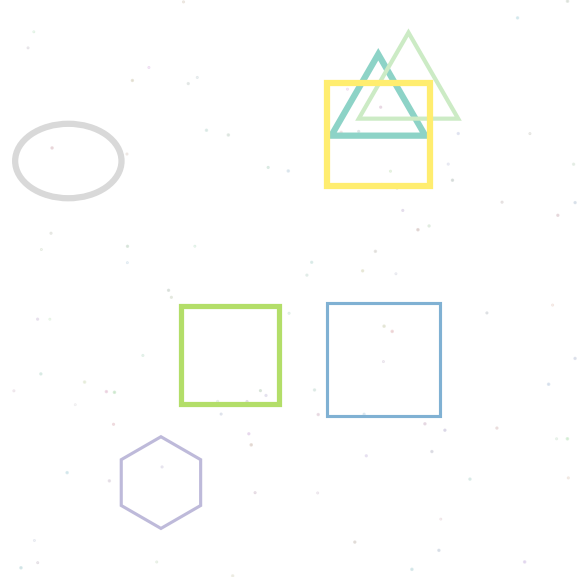[{"shape": "triangle", "thickness": 3, "radius": 0.47, "center": [0.655, 0.811]}, {"shape": "hexagon", "thickness": 1.5, "radius": 0.4, "center": [0.279, 0.163]}, {"shape": "square", "thickness": 1.5, "radius": 0.49, "center": [0.665, 0.376]}, {"shape": "square", "thickness": 2.5, "radius": 0.42, "center": [0.398, 0.385]}, {"shape": "oval", "thickness": 3, "radius": 0.46, "center": [0.118, 0.72]}, {"shape": "triangle", "thickness": 2, "radius": 0.5, "center": [0.707, 0.843]}, {"shape": "square", "thickness": 3, "radius": 0.45, "center": [0.656, 0.766]}]